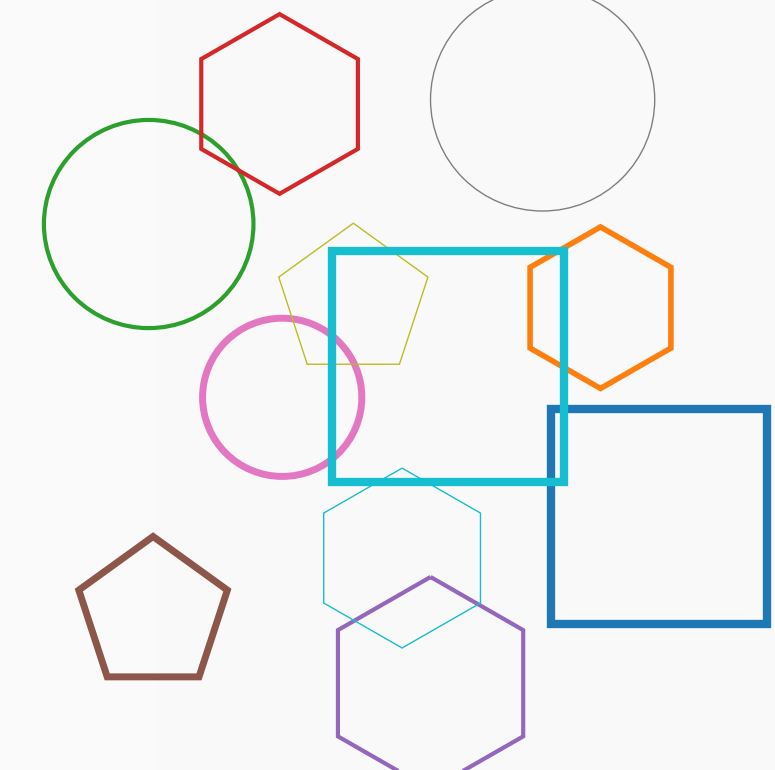[{"shape": "square", "thickness": 3, "radius": 0.7, "center": [0.85, 0.33]}, {"shape": "hexagon", "thickness": 2, "radius": 0.52, "center": [0.775, 0.6]}, {"shape": "circle", "thickness": 1.5, "radius": 0.68, "center": [0.192, 0.709]}, {"shape": "hexagon", "thickness": 1.5, "radius": 0.58, "center": [0.361, 0.865]}, {"shape": "hexagon", "thickness": 1.5, "radius": 0.69, "center": [0.556, 0.113]}, {"shape": "pentagon", "thickness": 2.5, "radius": 0.5, "center": [0.198, 0.202]}, {"shape": "circle", "thickness": 2.5, "radius": 0.51, "center": [0.364, 0.484]}, {"shape": "circle", "thickness": 0.5, "radius": 0.72, "center": [0.7, 0.871]}, {"shape": "pentagon", "thickness": 0.5, "radius": 0.51, "center": [0.456, 0.609]}, {"shape": "square", "thickness": 3, "radius": 0.75, "center": [0.578, 0.524]}, {"shape": "hexagon", "thickness": 0.5, "radius": 0.58, "center": [0.519, 0.275]}]